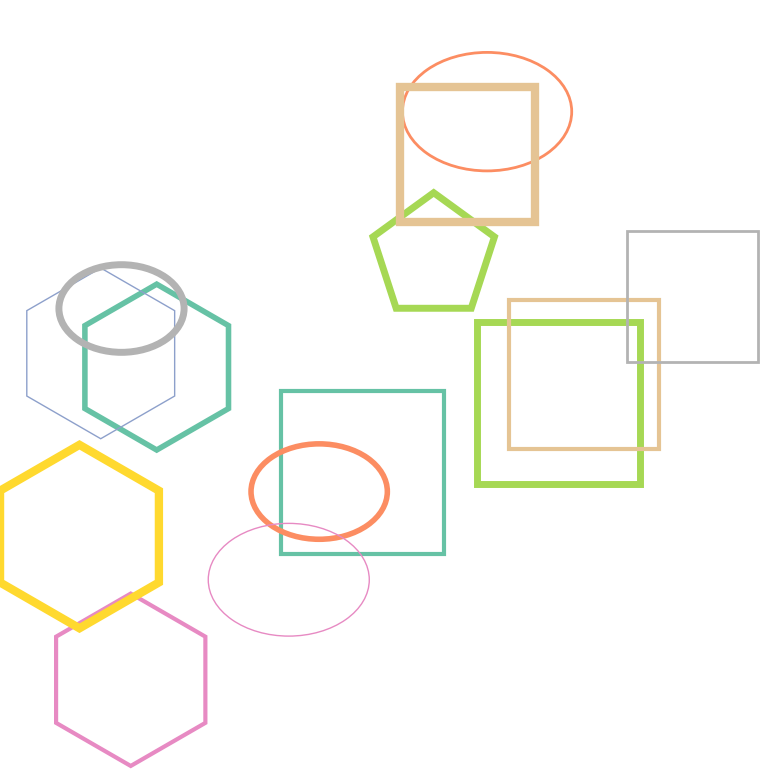[{"shape": "square", "thickness": 1.5, "radius": 0.53, "center": [0.471, 0.386]}, {"shape": "hexagon", "thickness": 2, "radius": 0.54, "center": [0.204, 0.523]}, {"shape": "oval", "thickness": 1, "radius": 0.55, "center": [0.633, 0.855]}, {"shape": "oval", "thickness": 2, "radius": 0.44, "center": [0.415, 0.362]}, {"shape": "hexagon", "thickness": 0.5, "radius": 0.55, "center": [0.131, 0.541]}, {"shape": "oval", "thickness": 0.5, "radius": 0.52, "center": [0.375, 0.247]}, {"shape": "hexagon", "thickness": 1.5, "radius": 0.56, "center": [0.17, 0.117]}, {"shape": "pentagon", "thickness": 2.5, "radius": 0.41, "center": [0.563, 0.667]}, {"shape": "square", "thickness": 2.5, "radius": 0.53, "center": [0.725, 0.477]}, {"shape": "hexagon", "thickness": 3, "radius": 0.6, "center": [0.103, 0.303]}, {"shape": "square", "thickness": 1.5, "radius": 0.49, "center": [0.758, 0.514]}, {"shape": "square", "thickness": 3, "radius": 0.44, "center": [0.608, 0.799]}, {"shape": "oval", "thickness": 2.5, "radius": 0.41, "center": [0.158, 0.599]}, {"shape": "square", "thickness": 1, "radius": 0.43, "center": [0.9, 0.615]}]